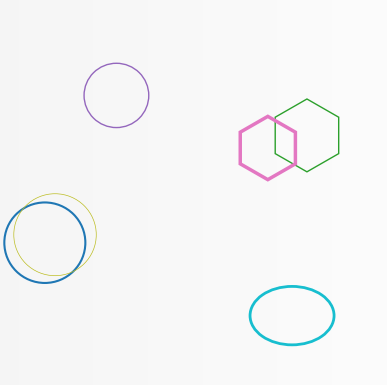[{"shape": "circle", "thickness": 1.5, "radius": 0.52, "center": [0.116, 0.37]}, {"shape": "hexagon", "thickness": 1, "radius": 0.47, "center": [0.792, 0.648]}, {"shape": "circle", "thickness": 1, "radius": 0.42, "center": [0.3, 0.752]}, {"shape": "hexagon", "thickness": 2.5, "radius": 0.41, "center": [0.691, 0.616]}, {"shape": "circle", "thickness": 0.5, "radius": 0.53, "center": [0.142, 0.39]}, {"shape": "oval", "thickness": 2, "radius": 0.54, "center": [0.754, 0.18]}]